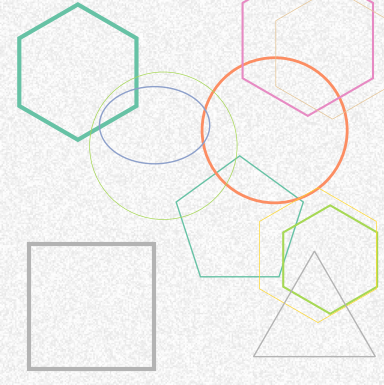[{"shape": "hexagon", "thickness": 3, "radius": 0.88, "center": [0.202, 0.813]}, {"shape": "pentagon", "thickness": 1, "radius": 0.87, "center": [0.623, 0.422]}, {"shape": "circle", "thickness": 2, "radius": 0.94, "center": [0.713, 0.662]}, {"shape": "oval", "thickness": 1, "radius": 0.72, "center": [0.402, 0.675]}, {"shape": "hexagon", "thickness": 1.5, "radius": 0.98, "center": [0.799, 0.895]}, {"shape": "hexagon", "thickness": 1.5, "radius": 0.7, "center": [0.858, 0.326]}, {"shape": "circle", "thickness": 0.5, "radius": 0.96, "center": [0.424, 0.621]}, {"shape": "hexagon", "thickness": 0.5, "radius": 0.88, "center": [0.826, 0.337]}, {"shape": "hexagon", "thickness": 0.5, "radius": 0.85, "center": [0.864, 0.861]}, {"shape": "triangle", "thickness": 1, "radius": 0.91, "center": [0.817, 0.165]}, {"shape": "square", "thickness": 3, "radius": 0.81, "center": [0.237, 0.204]}]